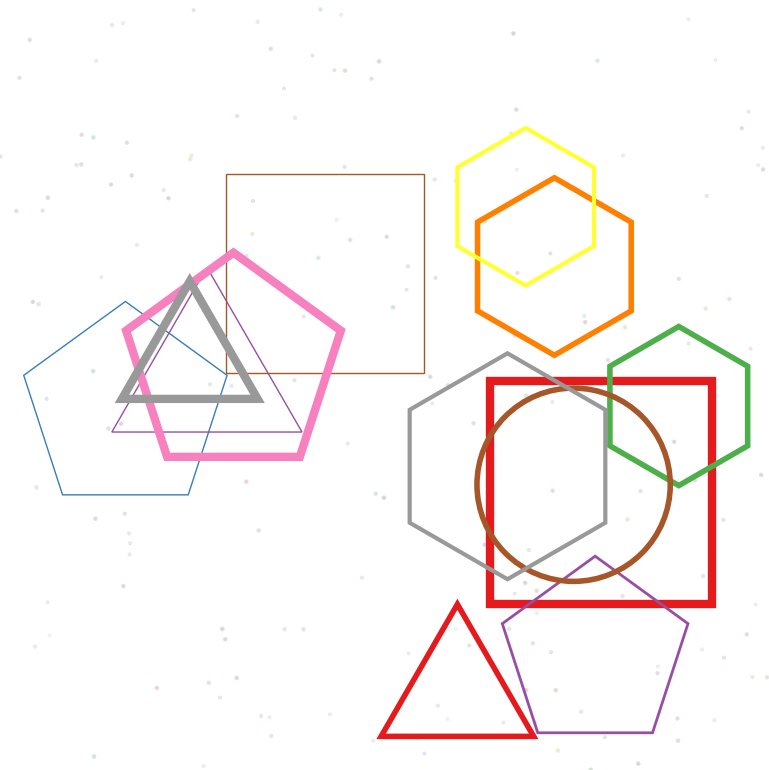[{"shape": "square", "thickness": 3, "radius": 0.72, "center": [0.781, 0.361]}, {"shape": "triangle", "thickness": 2, "radius": 0.57, "center": [0.594, 0.101]}, {"shape": "pentagon", "thickness": 0.5, "radius": 0.69, "center": [0.163, 0.47]}, {"shape": "hexagon", "thickness": 2, "radius": 0.52, "center": [0.882, 0.473]}, {"shape": "pentagon", "thickness": 1, "radius": 0.63, "center": [0.773, 0.151]}, {"shape": "triangle", "thickness": 0.5, "radius": 0.71, "center": [0.269, 0.51]}, {"shape": "hexagon", "thickness": 2, "radius": 0.58, "center": [0.72, 0.654]}, {"shape": "hexagon", "thickness": 1.5, "radius": 0.51, "center": [0.683, 0.731]}, {"shape": "square", "thickness": 0.5, "radius": 0.64, "center": [0.422, 0.645]}, {"shape": "circle", "thickness": 2, "radius": 0.63, "center": [0.745, 0.37]}, {"shape": "pentagon", "thickness": 3, "radius": 0.73, "center": [0.303, 0.525]}, {"shape": "triangle", "thickness": 3, "radius": 0.51, "center": [0.246, 0.533]}, {"shape": "hexagon", "thickness": 1.5, "radius": 0.73, "center": [0.659, 0.394]}]